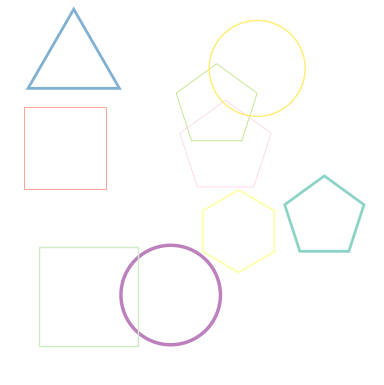[{"shape": "pentagon", "thickness": 2, "radius": 0.54, "center": [0.842, 0.435]}, {"shape": "hexagon", "thickness": 1.5, "radius": 0.54, "center": [0.62, 0.399]}, {"shape": "square", "thickness": 0.5, "radius": 0.53, "center": [0.17, 0.615]}, {"shape": "triangle", "thickness": 2, "radius": 0.69, "center": [0.192, 0.839]}, {"shape": "pentagon", "thickness": 0.5, "radius": 0.55, "center": [0.563, 0.724]}, {"shape": "pentagon", "thickness": 0.5, "radius": 0.62, "center": [0.586, 0.615]}, {"shape": "circle", "thickness": 2.5, "radius": 0.65, "center": [0.443, 0.234]}, {"shape": "square", "thickness": 1, "radius": 0.64, "center": [0.229, 0.229]}, {"shape": "circle", "thickness": 1, "radius": 0.62, "center": [0.668, 0.822]}]